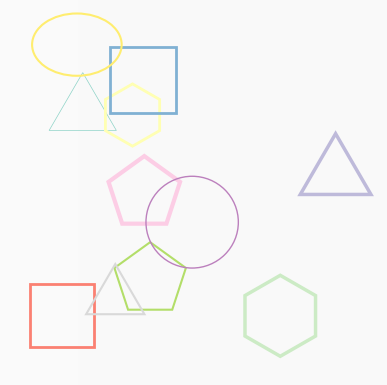[{"shape": "triangle", "thickness": 0.5, "radius": 0.5, "center": [0.214, 0.711]}, {"shape": "hexagon", "thickness": 2, "radius": 0.4, "center": [0.342, 0.701]}, {"shape": "triangle", "thickness": 2.5, "radius": 0.53, "center": [0.866, 0.548]}, {"shape": "square", "thickness": 2, "radius": 0.41, "center": [0.159, 0.18]}, {"shape": "square", "thickness": 2, "radius": 0.43, "center": [0.368, 0.793]}, {"shape": "pentagon", "thickness": 1.5, "radius": 0.48, "center": [0.387, 0.274]}, {"shape": "pentagon", "thickness": 3, "radius": 0.49, "center": [0.372, 0.498]}, {"shape": "triangle", "thickness": 1.5, "radius": 0.43, "center": [0.297, 0.227]}, {"shape": "circle", "thickness": 1, "radius": 0.6, "center": [0.496, 0.423]}, {"shape": "hexagon", "thickness": 2.5, "radius": 0.53, "center": [0.723, 0.18]}, {"shape": "oval", "thickness": 1.5, "radius": 0.58, "center": [0.198, 0.884]}]